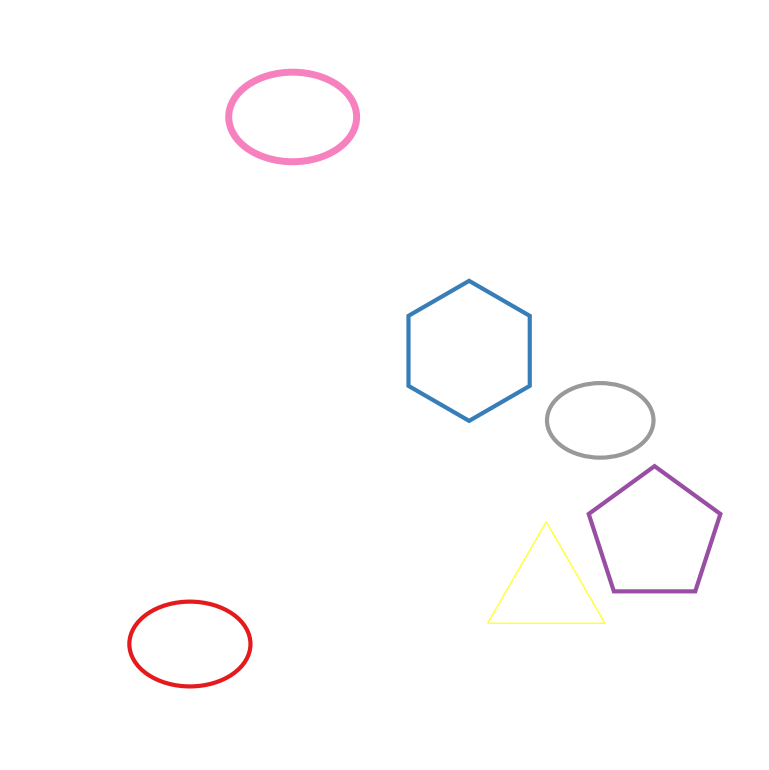[{"shape": "oval", "thickness": 1.5, "radius": 0.39, "center": [0.247, 0.164]}, {"shape": "hexagon", "thickness": 1.5, "radius": 0.45, "center": [0.609, 0.544]}, {"shape": "pentagon", "thickness": 1.5, "radius": 0.45, "center": [0.85, 0.305]}, {"shape": "triangle", "thickness": 0.5, "radius": 0.44, "center": [0.709, 0.235]}, {"shape": "oval", "thickness": 2.5, "radius": 0.42, "center": [0.38, 0.848]}, {"shape": "oval", "thickness": 1.5, "radius": 0.35, "center": [0.78, 0.454]}]